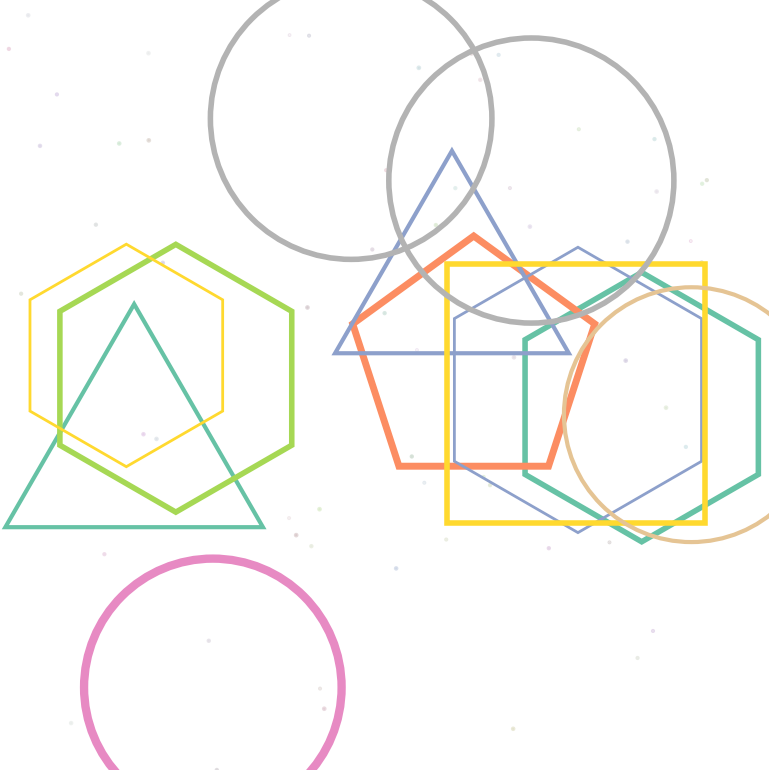[{"shape": "hexagon", "thickness": 2, "radius": 0.87, "center": [0.833, 0.471]}, {"shape": "triangle", "thickness": 1.5, "radius": 0.97, "center": [0.174, 0.412]}, {"shape": "pentagon", "thickness": 2.5, "radius": 0.83, "center": [0.615, 0.528]}, {"shape": "hexagon", "thickness": 1, "radius": 0.93, "center": [0.751, 0.494]}, {"shape": "triangle", "thickness": 1.5, "radius": 0.88, "center": [0.587, 0.629]}, {"shape": "circle", "thickness": 3, "radius": 0.84, "center": [0.276, 0.107]}, {"shape": "hexagon", "thickness": 2, "radius": 0.87, "center": [0.228, 0.509]}, {"shape": "square", "thickness": 2, "radius": 0.84, "center": [0.748, 0.489]}, {"shape": "hexagon", "thickness": 1, "radius": 0.72, "center": [0.164, 0.538]}, {"shape": "circle", "thickness": 1.5, "radius": 0.83, "center": [0.898, 0.461]}, {"shape": "circle", "thickness": 2, "radius": 0.91, "center": [0.456, 0.846]}, {"shape": "circle", "thickness": 2, "radius": 0.93, "center": [0.69, 0.766]}]